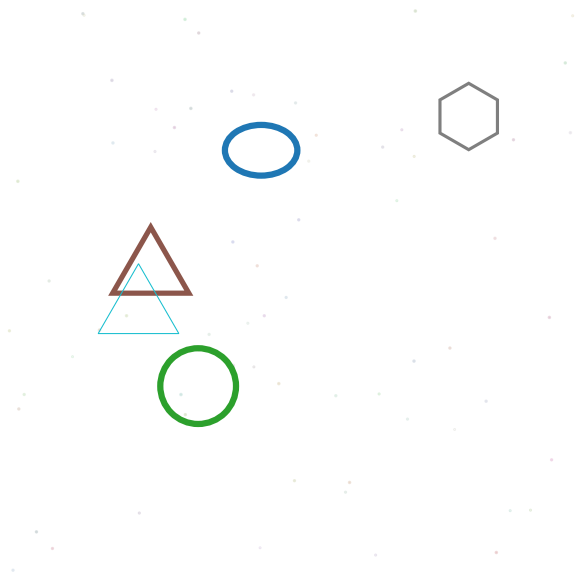[{"shape": "oval", "thickness": 3, "radius": 0.31, "center": [0.452, 0.739]}, {"shape": "circle", "thickness": 3, "radius": 0.33, "center": [0.343, 0.331]}, {"shape": "triangle", "thickness": 2.5, "radius": 0.38, "center": [0.261, 0.53]}, {"shape": "hexagon", "thickness": 1.5, "radius": 0.29, "center": [0.812, 0.797]}, {"shape": "triangle", "thickness": 0.5, "radius": 0.4, "center": [0.24, 0.462]}]